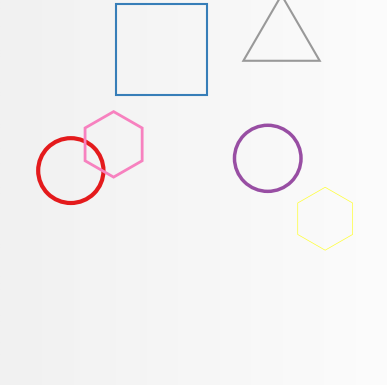[{"shape": "circle", "thickness": 3, "radius": 0.42, "center": [0.183, 0.557]}, {"shape": "square", "thickness": 1.5, "radius": 0.59, "center": [0.417, 0.871]}, {"shape": "circle", "thickness": 2.5, "radius": 0.43, "center": [0.691, 0.589]}, {"shape": "hexagon", "thickness": 0.5, "radius": 0.41, "center": [0.839, 0.432]}, {"shape": "hexagon", "thickness": 2, "radius": 0.43, "center": [0.293, 0.625]}, {"shape": "triangle", "thickness": 1.5, "radius": 0.57, "center": [0.727, 0.899]}]